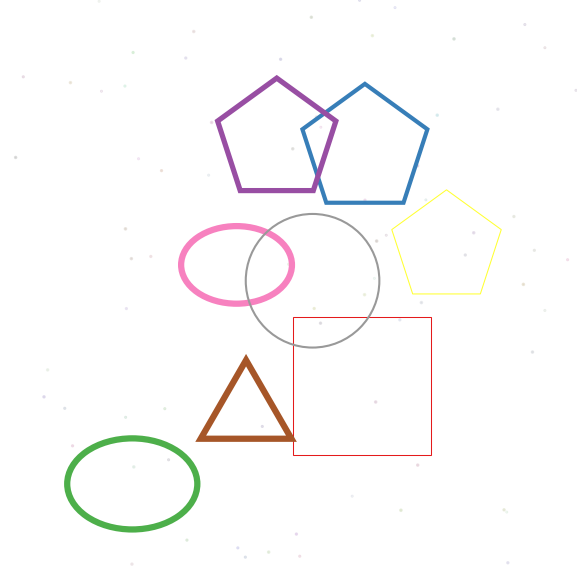[{"shape": "square", "thickness": 0.5, "radius": 0.6, "center": [0.627, 0.331]}, {"shape": "pentagon", "thickness": 2, "radius": 0.57, "center": [0.632, 0.74]}, {"shape": "oval", "thickness": 3, "radius": 0.56, "center": [0.229, 0.161]}, {"shape": "pentagon", "thickness": 2.5, "radius": 0.54, "center": [0.479, 0.756]}, {"shape": "pentagon", "thickness": 0.5, "radius": 0.5, "center": [0.773, 0.571]}, {"shape": "triangle", "thickness": 3, "radius": 0.45, "center": [0.426, 0.285]}, {"shape": "oval", "thickness": 3, "radius": 0.48, "center": [0.41, 0.54]}, {"shape": "circle", "thickness": 1, "radius": 0.58, "center": [0.541, 0.513]}]